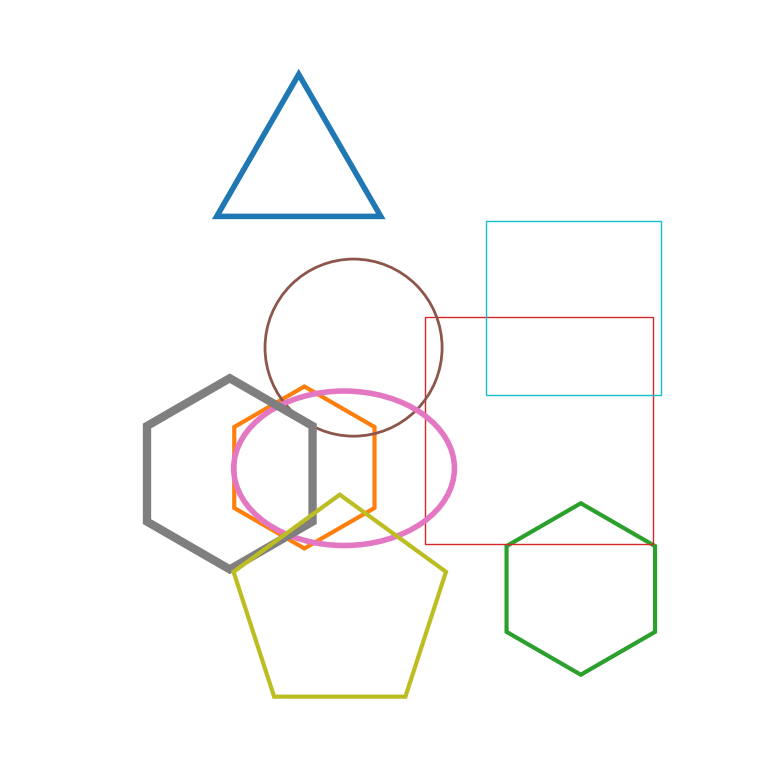[{"shape": "triangle", "thickness": 2, "radius": 0.62, "center": [0.388, 0.78]}, {"shape": "hexagon", "thickness": 1.5, "radius": 0.53, "center": [0.395, 0.393]}, {"shape": "hexagon", "thickness": 1.5, "radius": 0.56, "center": [0.754, 0.235]}, {"shape": "square", "thickness": 0.5, "radius": 0.74, "center": [0.7, 0.441]}, {"shape": "circle", "thickness": 1, "radius": 0.57, "center": [0.459, 0.549]}, {"shape": "oval", "thickness": 2, "radius": 0.72, "center": [0.447, 0.392]}, {"shape": "hexagon", "thickness": 3, "radius": 0.62, "center": [0.298, 0.385]}, {"shape": "pentagon", "thickness": 1.5, "radius": 0.73, "center": [0.441, 0.213]}, {"shape": "square", "thickness": 0.5, "radius": 0.57, "center": [0.745, 0.6]}]